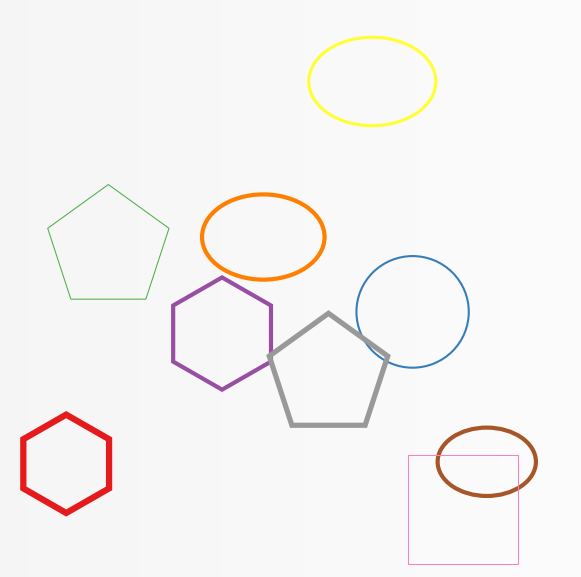[{"shape": "hexagon", "thickness": 3, "radius": 0.43, "center": [0.114, 0.196]}, {"shape": "circle", "thickness": 1, "radius": 0.48, "center": [0.71, 0.459]}, {"shape": "pentagon", "thickness": 0.5, "radius": 0.55, "center": [0.186, 0.57]}, {"shape": "hexagon", "thickness": 2, "radius": 0.49, "center": [0.382, 0.422]}, {"shape": "oval", "thickness": 2, "radius": 0.53, "center": [0.453, 0.589]}, {"shape": "oval", "thickness": 1.5, "radius": 0.55, "center": [0.641, 0.858]}, {"shape": "oval", "thickness": 2, "radius": 0.42, "center": [0.837, 0.2]}, {"shape": "square", "thickness": 0.5, "radius": 0.47, "center": [0.796, 0.117]}, {"shape": "pentagon", "thickness": 2.5, "radius": 0.54, "center": [0.565, 0.349]}]